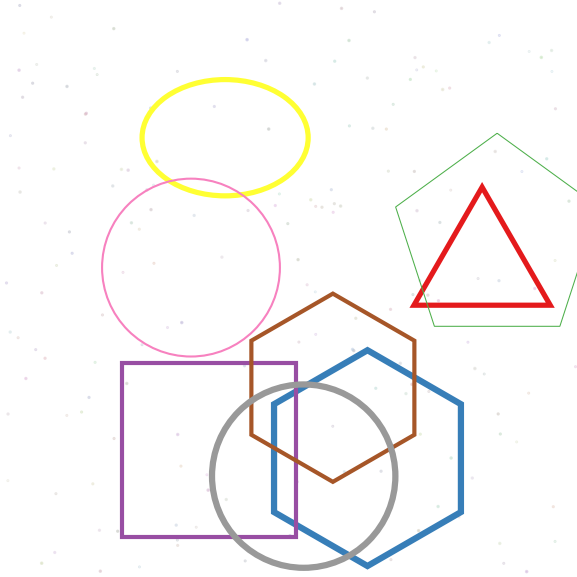[{"shape": "triangle", "thickness": 2.5, "radius": 0.68, "center": [0.835, 0.539]}, {"shape": "hexagon", "thickness": 3, "radius": 0.93, "center": [0.636, 0.206]}, {"shape": "pentagon", "thickness": 0.5, "radius": 0.92, "center": [0.861, 0.584]}, {"shape": "square", "thickness": 2, "radius": 0.76, "center": [0.362, 0.22]}, {"shape": "oval", "thickness": 2.5, "radius": 0.72, "center": [0.39, 0.761]}, {"shape": "hexagon", "thickness": 2, "radius": 0.81, "center": [0.576, 0.328]}, {"shape": "circle", "thickness": 1, "radius": 0.77, "center": [0.331, 0.536]}, {"shape": "circle", "thickness": 3, "radius": 0.79, "center": [0.526, 0.175]}]